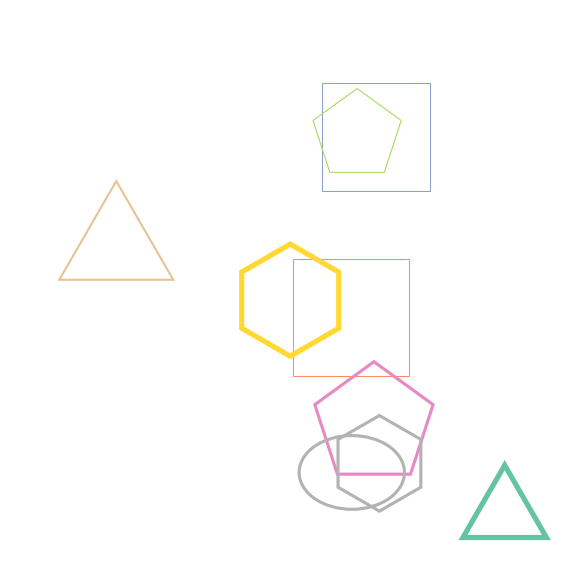[{"shape": "triangle", "thickness": 2.5, "radius": 0.42, "center": [0.874, 0.11]}, {"shape": "square", "thickness": 0.5, "radius": 0.51, "center": [0.608, 0.449]}, {"shape": "square", "thickness": 0.5, "radius": 0.47, "center": [0.651, 0.762]}, {"shape": "pentagon", "thickness": 1.5, "radius": 0.54, "center": [0.648, 0.265]}, {"shape": "pentagon", "thickness": 0.5, "radius": 0.4, "center": [0.618, 0.766]}, {"shape": "hexagon", "thickness": 2.5, "radius": 0.49, "center": [0.503, 0.479]}, {"shape": "triangle", "thickness": 1, "radius": 0.57, "center": [0.201, 0.572]}, {"shape": "oval", "thickness": 1.5, "radius": 0.46, "center": [0.609, 0.181]}, {"shape": "hexagon", "thickness": 1.5, "radius": 0.41, "center": [0.657, 0.197]}]